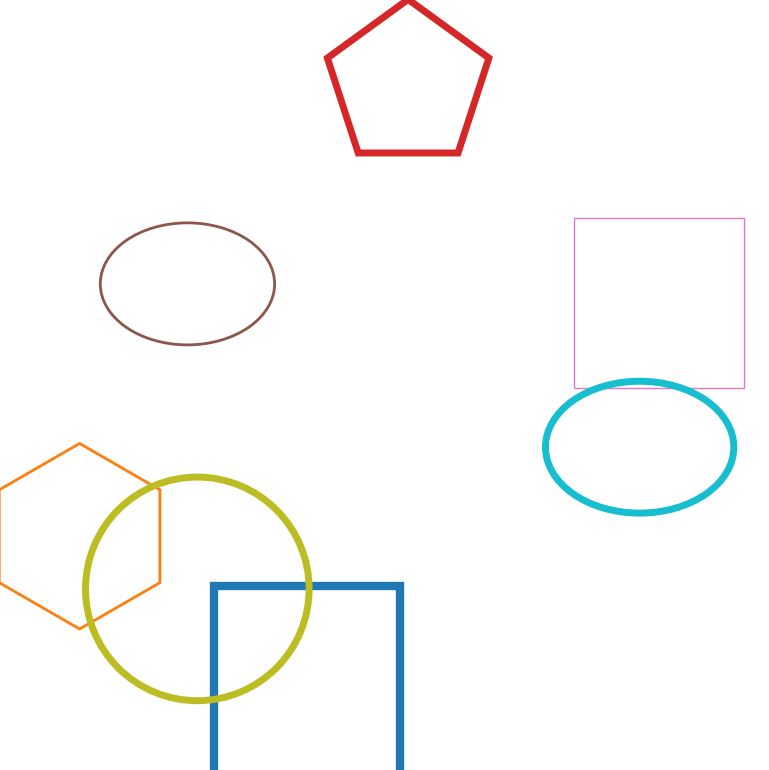[{"shape": "square", "thickness": 3, "radius": 0.6, "center": [0.398, 0.119]}, {"shape": "hexagon", "thickness": 1, "radius": 0.6, "center": [0.103, 0.304]}, {"shape": "pentagon", "thickness": 2.5, "radius": 0.55, "center": [0.53, 0.891]}, {"shape": "oval", "thickness": 1, "radius": 0.57, "center": [0.243, 0.631]}, {"shape": "square", "thickness": 0.5, "radius": 0.55, "center": [0.856, 0.607]}, {"shape": "circle", "thickness": 2.5, "radius": 0.73, "center": [0.256, 0.235]}, {"shape": "oval", "thickness": 2.5, "radius": 0.61, "center": [0.831, 0.419]}]